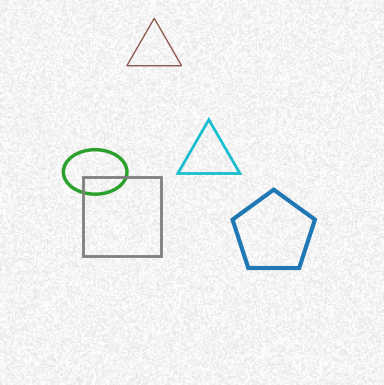[{"shape": "pentagon", "thickness": 3, "radius": 0.56, "center": [0.711, 0.395]}, {"shape": "oval", "thickness": 2.5, "radius": 0.41, "center": [0.247, 0.553]}, {"shape": "triangle", "thickness": 1, "radius": 0.41, "center": [0.401, 0.87]}, {"shape": "square", "thickness": 2, "radius": 0.51, "center": [0.317, 0.438]}, {"shape": "triangle", "thickness": 2, "radius": 0.47, "center": [0.543, 0.596]}]